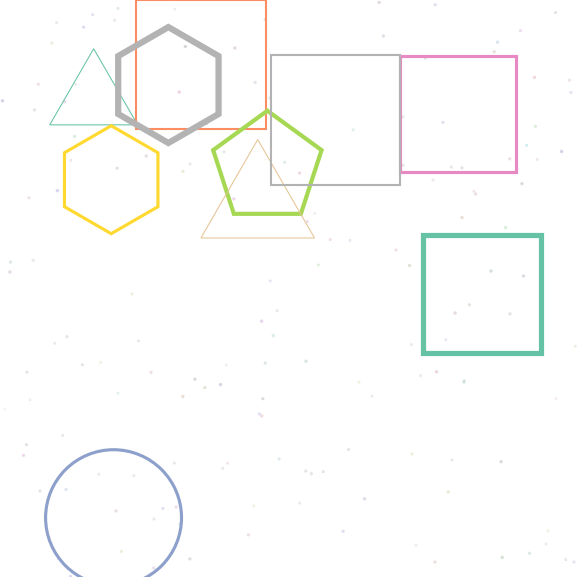[{"shape": "square", "thickness": 2.5, "radius": 0.51, "center": [0.835, 0.49]}, {"shape": "triangle", "thickness": 0.5, "radius": 0.44, "center": [0.162, 0.827]}, {"shape": "square", "thickness": 1, "radius": 0.56, "center": [0.348, 0.888]}, {"shape": "circle", "thickness": 1.5, "radius": 0.59, "center": [0.197, 0.103]}, {"shape": "square", "thickness": 1.5, "radius": 0.5, "center": [0.793, 0.802]}, {"shape": "pentagon", "thickness": 2, "radius": 0.49, "center": [0.463, 0.709]}, {"shape": "hexagon", "thickness": 1.5, "radius": 0.47, "center": [0.193, 0.688]}, {"shape": "triangle", "thickness": 0.5, "radius": 0.57, "center": [0.446, 0.644]}, {"shape": "hexagon", "thickness": 3, "radius": 0.5, "center": [0.292, 0.852]}, {"shape": "square", "thickness": 1, "radius": 0.56, "center": [0.581, 0.791]}]